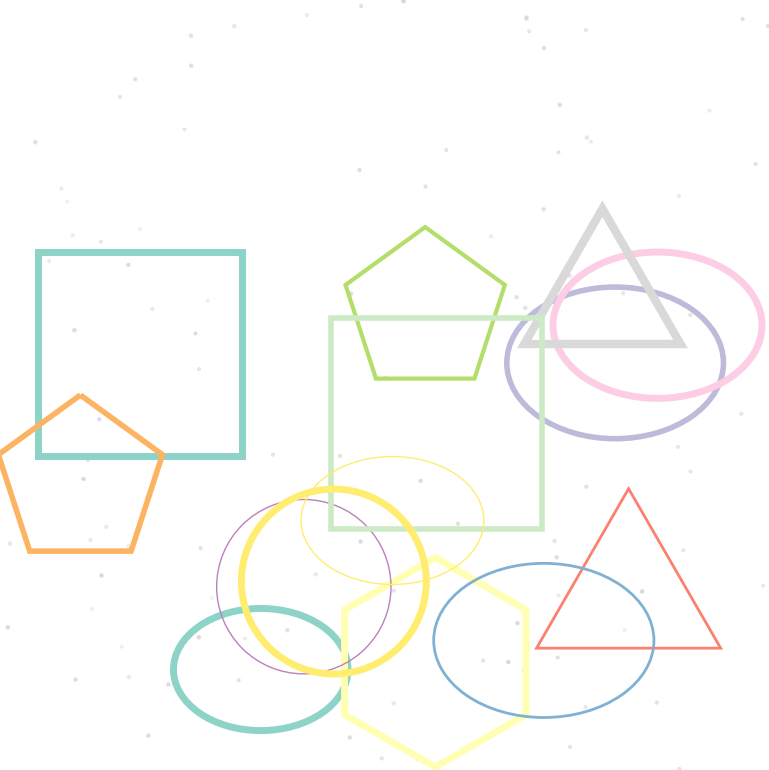[{"shape": "oval", "thickness": 2.5, "radius": 0.57, "center": [0.339, 0.13]}, {"shape": "square", "thickness": 2.5, "radius": 0.66, "center": [0.182, 0.541]}, {"shape": "hexagon", "thickness": 2.5, "radius": 0.68, "center": [0.565, 0.14]}, {"shape": "oval", "thickness": 2, "radius": 0.7, "center": [0.799, 0.529]}, {"shape": "triangle", "thickness": 1, "radius": 0.69, "center": [0.816, 0.227]}, {"shape": "oval", "thickness": 1, "radius": 0.72, "center": [0.706, 0.168]}, {"shape": "pentagon", "thickness": 2, "radius": 0.56, "center": [0.104, 0.375]}, {"shape": "pentagon", "thickness": 1.5, "radius": 0.54, "center": [0.552, 0.596]}, {"shape": "oval", "thickness": 2.5, "radius": 0.68, "center": [0.854, 0.578]}, {"shape": "triangle", "thickness": 3, "radius": 0.59, "center": [0.782, 0.612]}, {"shape": "circle", "thickness": 0.5, "radius": 0.57, "center": [0.395, 0.238]}, {"shape": "square", "thickness": 2, "radius": 0.69, "center": [0.567, 0.45]}, {"shape": "oval", "thickness": 0.5, "radius": 0.59, "center": [0.51, 0.324]}, {"shape": "circle", "thickness": 2.5, "radius": 0.6, "center": [0.434, 0.245]}]